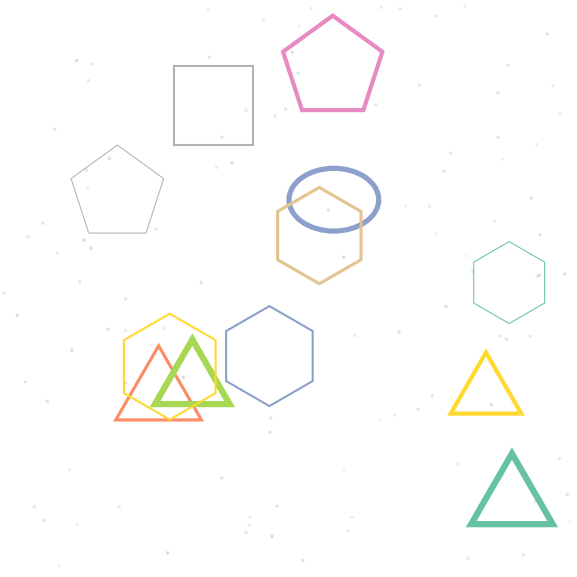[{"shape": "triangle", "thickness": 3, "radius": 0.41, "center": [0.886, 0.132]}, {"shape": "hexagon", "thickness": 0.5, "radius": 0.35, "center": [0.882, 0.51]}, {"shape": "triangle", "thickness": 1.5, "radius": 0.43, "center": [0.275, 0.315]}, {"shape": "oval", "thickness": 2.5, "radius": 0.39, "center": [0.578, 0.653]}, {"shape": "hexagon", "thickness": 1, "radius": 0.43, "center": [0.466, 0.383]}, {"shape": "pentagon", "thickness": 2, "radius": 0.45, "center": [0.576, 0.882]}, {"shape": "triangle", "thickness": 3, "radius": 0.37, "center": [0.333, 0.337]}, {"shape": "hexagon", "thickness": 1, "radius": 0.46, "center": [0.294, 0.364]}, {"shape": "triangle", "thickness": 2, "radius": 0.35, "center": [0.842, 0.318]}, {"shape": "hexagon", "thickness": 1.5, "radius": 0.42, "center": [0.553, 0.591]}, {"shape": "pentagon", "thickness": 0.5, "radius": 0.42, "center": [0.203, 0.664]}, {"shape": "square", "thickness": 1, "radius": 0.34, "center": [0.37, 0.816]}]